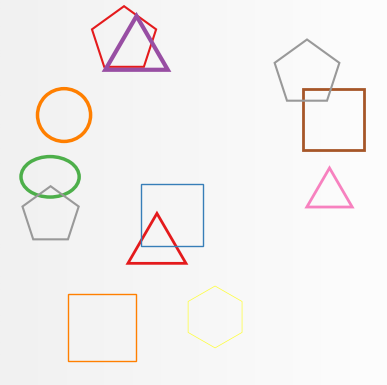[{"shape": "pentagon", "thickness": 1.5, "radius": 0.44, "center": [0.32, 0.897]}, {"shape": "triangle", "thickness": 2, "radius": 0.43, "center": [0.405, 0.359]}, {"shape": "square", "thickness": 1, "radius": 0.4, "center": [0.443, 0.441]}, {"shape": "oval", "thickness": 2.5, "radius": 0.38, "center": [0.129, 0.541]}, {"shape": "triangle", "thickness": 3, "radius": 0.47, "center": [0.352, 0.865]}, {"shape": "square", "thickness": 1, "radius": 0.44, "center": [0.264, 0.149]}, {"shape": "circle", "thickness": 2.5, "radius": 0.34, "center": [0.165, 0.701]}, {"shape": "hexagon", "thickness": 0.5, "radius": 0.4, "center": [0.555, 0.177]}, {"shape": "square", "thickness": 2, "radius": 0.4, "center": [0.861, 0.69]}, {"shape": "triangle", "thickness": 2, "radius": 0.34, "center": [0.85, 0.496]}, {"shape": "pentagon", "thickness": 1.5, "radius": 0.44, "center": [0.792, 0.81]}, {"shape": "pentagon", "thickness": 1.5, "radius": 0.38, "center": [0.131, 0.44]}]